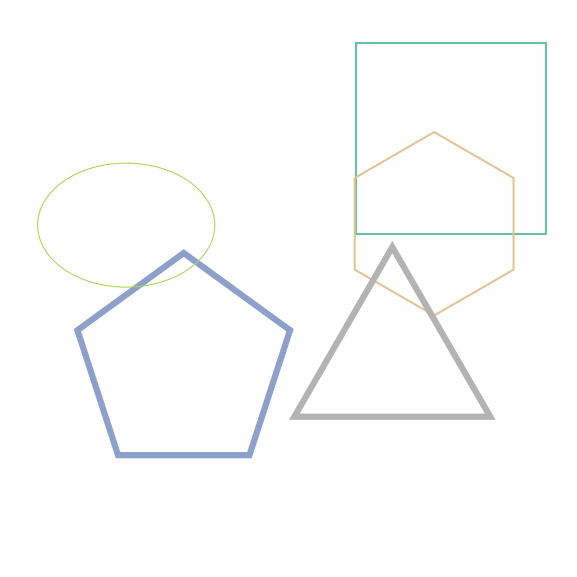[{"shape": "square", "thickness": 1, "radius": 0.82, "center": [0.781, 0.759]}, {"shape": "pentagon", "thickness": 3, "radius": 0.97, "center": [0.318, 0.368]}, {"shape": "oval", "thickness": 0.5, "radius": 0.77, "center": [0.219, 0.609]}, {"shape": "hexagon", "thickness": 1, "radius": 0.79, "center": [0.752, 0.612]}, {"shape": "triangle", "thickness": 3, "radius": 0.98, "center": [0.679, 0.375]}]